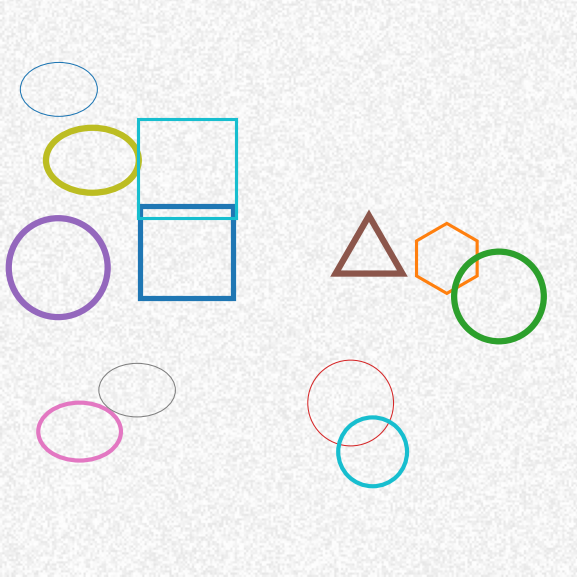[{"shape": "oval", "thickness": 0.5, "radius": 0.33, "center": [0.102, 0.844]}, {"shape": "square", "thickness": 2.5, "radius": 0.4, "center": [0.323, 0.562]}, {"shape": "hexagon", "thickness": 1.5, "radius": 0.3, "center": [0.774, 0.552]}, {"shape": "circle", "thickness": 3, "radius": 0.39, "center": [0.864, 0.486]}, {"shape": "circle", "thickness": 0.5, "radius": 0.37, "center": [0.607, 0.301]}, {"shape": "circle", "thickness": 3, "radius": 0.43, "center": [0.101, 0.536]}, {"shape": "triangle", "thickness": 3, "radius": 0.33, "center": [0.639, 0.559]}, {"shape": "oval", "thickness": 2, "radius": 0.36, "center": [0.138, 0.252]}, {"shape": "oval", "thickness": 0.5, "radius": 0.33, "center": [0.237, 0.324]}, {"shape": "oval", "thickness": 3, "radius": 0.4, "center": [0.16, 0.722]}, {"shape": "circle", "thickness": 2, "radius": 0.3, "center": [0.645, 0.217]}, {"shape": "square", "thickness": 1.5, "radius": 0.43, "center": [0.324, 0.707]}]